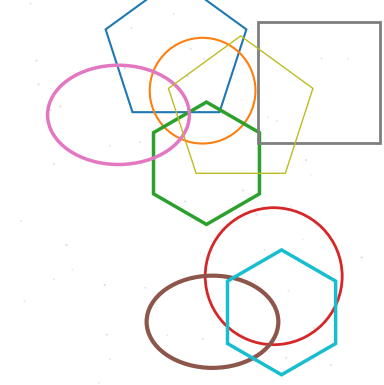[{"shape": "pentagon", "thickness": 1.5, "radius": 0.96, "center": [0.457, 0.864]}, {"shape": "circle", "thickness": 1.5, "radius": 0.69, "center": [0.526, 0.764]}, {"shape": "hexagon", "thickness": 2.5, "radius": 0.79, "center": [0.536, 0.576]}, {"shape": "circle", "thickness": 2, "radius": 0.89, "center": [0.711, 0.283]}, {"shape": "oval", "thickness": 3, "radius": 0.86, "center": [0.552, 0.164]}, {"shape": "oval", "thickness": 2.5, "radius": 0.92, "center": [0.308, 0.702]}, {"shape": "square", "thickness": 2, "radius": 0.79, "center": [0.828, 0.786]}, {"shape": "pentagon", "thickness": 1, "radius": 0.99, "center": [0.625, 0.709]}, {"shape": "hexagon", "thickness": 2.5, "radius": 0.81, "center": [0.731, 0.189]}]